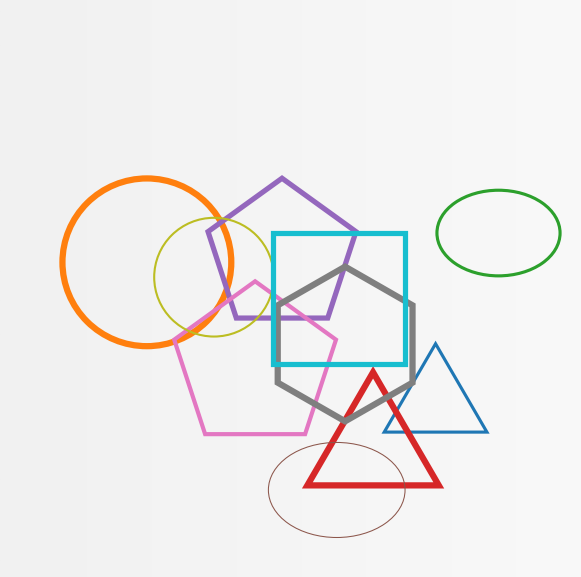[{"shape": "triangle", "thickness": 1.5, "radius": 0.51, "center": [0.749, 0.302]}, {"shape": "circle", "thickness": 3, "radius": 0.73, "center": [0.253, 0.545]}, {"shape": "oval", "thickness": 1.5, "radius": 0.53, "center": [0.858, 0.596]}, {"shape": "triangle", "thickness": 3, "radius": 0.65, "center": [0.642, 0.224]}, {"shape": "pentagon", "thickness": 2.5, "radius": 0.67, "center": [0.485, 0.557]}, {"shape": "oval", "thickness": 0.5, "radius": 0.59, "center": [0.579, 0.151]}, {"shape": "pentagon", "thickness": 2, "radius": 0.73, "center": [0.439, 0.366]}, {"shape": "hexagon", "thickness": 3, "radius": 0.67, "center": [0.594, 0.403]}, {"shape": "circle", "thickness": 1, "radius": 0.51, "center": [0.368, 0.519]}, {"shape": "square", "thickness": 2.5, "radius": 0.57, "center": [0.583, 0.482]}]